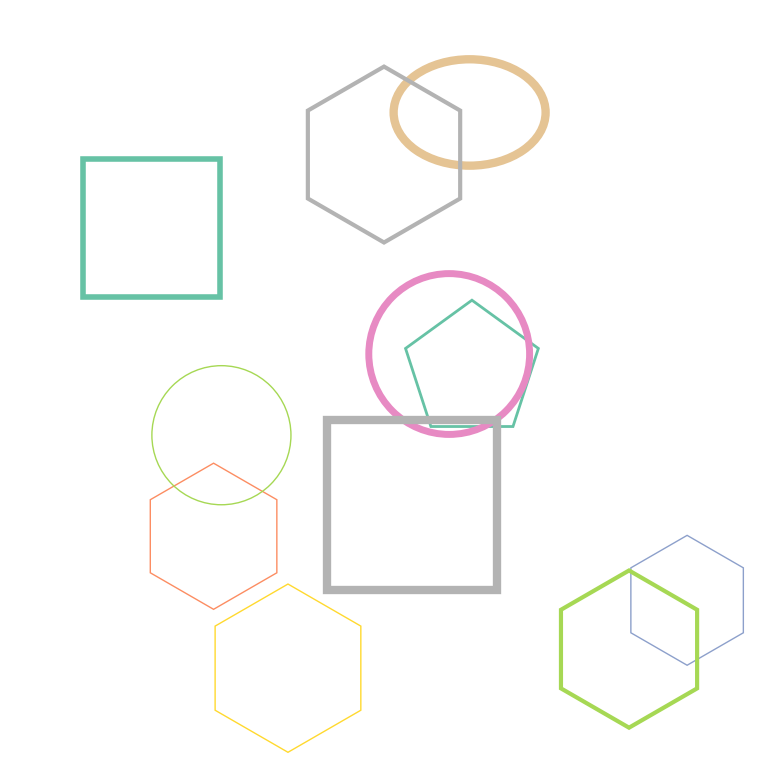[{"shape": "pentagon", "thickness": 1, "radius": 0.45, "center": [0.613, 0.519]}, {"shape": "square", "thickness": 2, "radius": 0.45, "center": [0.197, 0.704]}, {"shape": "hexagon", "thickness": 0.5, "radius": 0.47, "center": [0.277, 0.304]}, {"shape": "hexagon", "thickness": 0.5, "radius": 0.42, "center": [0.892, 0.22]}, {"shape": "circle", "thickness": 2.5, "radius": 0.52, "center": [0.583, 0.54]}, {"shape": "circle", "thickness": 0.5, "radius": 0.45, "center": [0.288, 0.435]}, {"shape": "hexagon", "thickness": 1.5, "radius": 0.51, "center": [0.817, 0.157]}, {"shape": "hexagon", "thickness": 0.5, "radius": 0.55, "center": [0.374, 0.132]}, {"shape": "oval", "thickness": 3, "radius": 0.49, "center": [0.61, 0.854]}, {"shape": "hexagon", "thickness": 1.5, "radius": 0.57, "center": [0.499, 0.799]}, {"shape": "square", "thickness": 3, "radius": 0.55, "center": [0.535, 0.344]}]